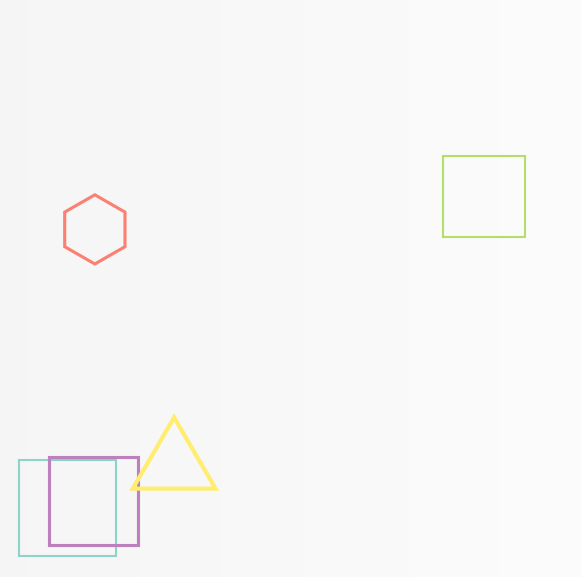[{"shape": "square", "thickness": 1, "radius": 0.41, "center": [0.116, 0.12]}, {"shape": "hexagon", "thickness": 1.5, "radius": 0.3, "center": [0.163, 0.602]}, {"shape": "square", "thickness": 1, "radius": 0.35, "center": [0.832, 0.659]}, {"shape": "square", "thickness": 1.5, "radius": 0.38, "center": [0.161, 0.131]}, {"shape": "triangle", "thickness": 2, "radius": 0.41, "center": [0.3, 0.194]}]